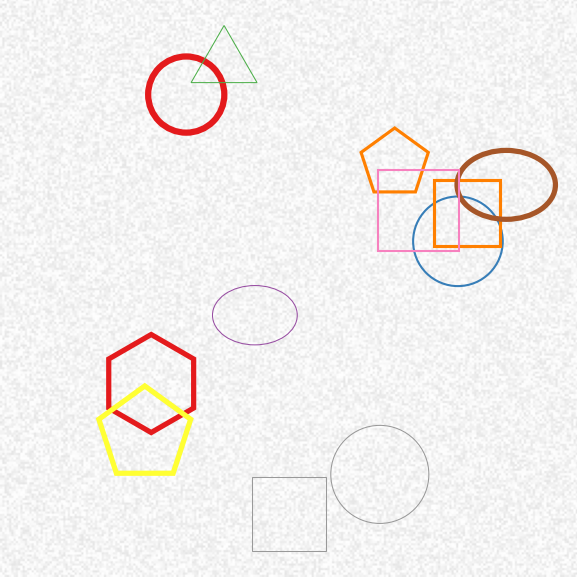[{"shape": "hexagon", "thickness": 2.5, "radius": 0.42, "center": [0.262, 0.335]}, {"shape": "circle", "thickness": 3, "radius": 0.33, "center": [0.322, 0.835]}, {"shape": "circle", "thickness": 1, "radius": 0.39, "center": [0.793, 0.581]}, {"shape": "triangle", "thickness": 0.5, "radius": 0.33, "center": [0.388, 0.889]}, {"shape": "oval", "thickness": 0.5, "radius": 0.37, "center": [0.441, 0.453]}, {"shape": "square", "thickness": 1.5, "radius": 0.29, "center": [0.809, 0.63]}, {"shape": "pentagon", "thickness": 1.5, "radius": 0.31, "center": [0.683, 0.716]}, {"shape": "pentagon", "thickness": 2.5, "radius": 0.42, "center": [0.251, 0.247]}, {"shape": "oval", "thickness": 2.5, "radius": 0.43, "center": [0.877, 0.679]}, {"shape": "square", "thickness": 1, "radius": 0.35, "center": [0.725, 0.634]}, {"shape": "circle", "thickness": 0.5, "radius": 0.42, "center": [0.658, 0.178]}, {"shape": "square", "thickness": 0.5, "radius": 0.32, "center": [0.5, 0.11]}]